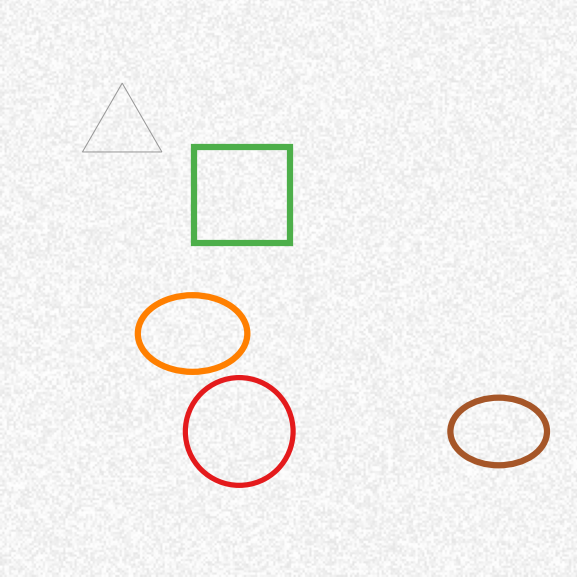[{"shape": "circle", "thickness": 2.5, "radius": 0.47, "center": [0.414, 0.252]}, {"shape": "square", "thickness": 3, "radius": 0.42, "center": [0.419, 0.661]}, {"shape": "oval", "thickness": 3, "radius": 0.47, "center": [0.333, 0.422]}, {"shape": "oval", "thickness": 3, "radius": 0.42, "center": [0.864, 0.252]}, {"shape": "triangle", "thickness": 0.5, "radius": 0.4, "center": [0.212, 0.776]}]